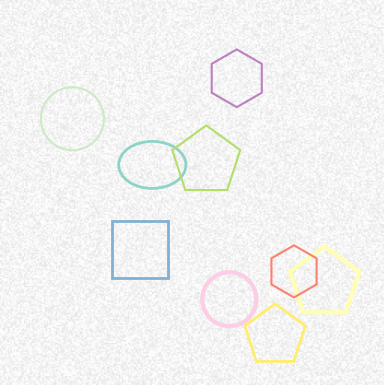[{"shape": "oval", "thickness": 2, "radius": 0.44, "center": [0.396, 0.572]}, {"shape": "pentagon", "thickness": 3, "radius": 0.47, "center": [0.843, 0.265]}, {"shape": "hexagon", "thickness": 1.5, "radius": 0.34, "center": [0.764, 0.295]}, {"shape": "square", "thickness": 2, "radius": 0.37, "center": [0.364, 0.352]}, {"shape": "pentagon", "thickness": 1.5, "radius": 0.46, "center": [0.536, 0.581]}, {"shape": "circle", "thickness": 3, "radius": 0.35, "center": [0.596, 0.223]}, {"shape": "hexagon", "thickness": 1.5, "radius": 0.38, "center": [0.615, 0.797]}, {"shape": "circle", "thickness": 1.5, "radius": 0.41, "center": [0.188, 0.692]}, {"shape": "pentagon", "thickness": 2, "radius": 0.41, "center": [0.714, 0.128]}]